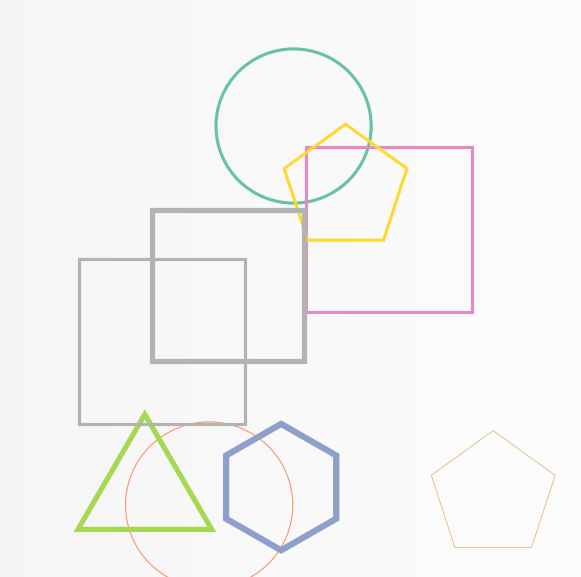[{"shape": "circle", "thickness": 1.5, "radius": 0.67, "center": [0.505, 0.781]}, {"shape": "circle", "thickness": 0.5, "radius": 0.72, "center": [0.36, 0.125]}, {"shape": "hexagon", "thickness": 3, "radius": 0.55, "center": [0.484, 0.156]}, {"shape": "square", "thickness": 1.5, "radius": 0.71, "center": [0.669, 0.602]}, {"shape": "triangle", "thickness": 2.5, "radius": 0.66, "center": [0.249, 0.149]}, {"shape": "pentagon", "thickness": 1.5, "radius": 0.56, "center": [0.595, 0.673]}, {"shape": "pentagon", "thickness": 0.5, "radius": 0.56, "center": [0.849, 0.141]}, {"shape": "square", "thickness": 1.5, "radius": 0.71, "center": [0.278, 0.408]}, {"shape": "square", "thickness": 2.5, "radius": 0.66, "center": [0.393, 0.505]}]